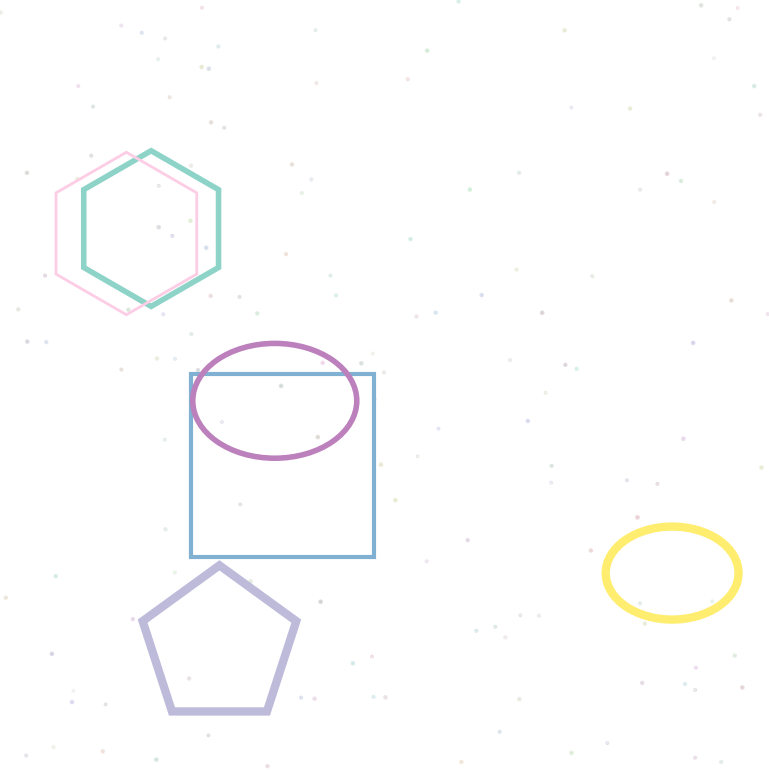[{"shape": "hexagon", "thickness": 2, "radius": 0.51, "center": [0.196, 0.703]}, {"shape": "pentagon", "thickness": 3, "radius": 0.52, "center": [0.285, 0.161]}, {"shape": "square", "thickness": 1.5, "radius": 0.59, "center": [0.367, 0.396]}, {"shape": "hexagon", "thickness": 1, "radius": 0.53, "center": [0.164, 0.697]}, {"shape": "oval", "thickness": 2, "radius": 0.53, "center": [0.357, 0.479]}, {"shape": "oval", "thickness": 3, "radius": 0.43, "center": [0.873, 0.256]}]